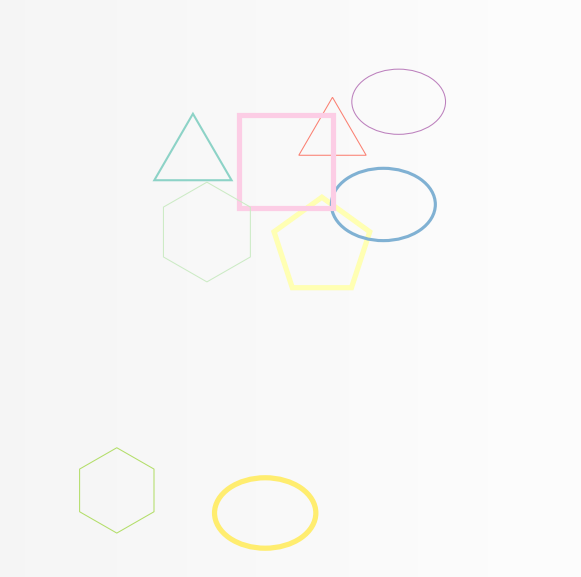[{"shape": "triangle", "thickness": 1, "radius": 0.38, "center": [0.332, 0.725]}, {"shape": "pentagon", "thickness": 2.5, "radius": 0.43, "center": [0.554, 0.571]}, {"shape": "triangle", "thickness": 0.5, "radius": 0.33, "center": [0.572, 0.764]}, {"shape": "oval", "thickness": 1.5, "radius": 0.45, "center": [0.66, 0.645]}, {"shape": "hexagon", "thickness": 0.5, "radius": 0.37, "center": [0.201, 0.15]}, {"shape": "square", "thickness": 2.5, "radius": 0.4, "center": [0.492, 0.719]}, {"shape": "oval", "thickness": 0.5, "radius": 0.4, "center": [0.686, 0.823]}, {"shape": "hexagon", "thickness": 0.5, "radius": 0.43, "center": [0.356, 0.597]}, {"shape": "oval", "thickness": 2.5, "radius": 0.44, "center": [0.456, 0.111]}]